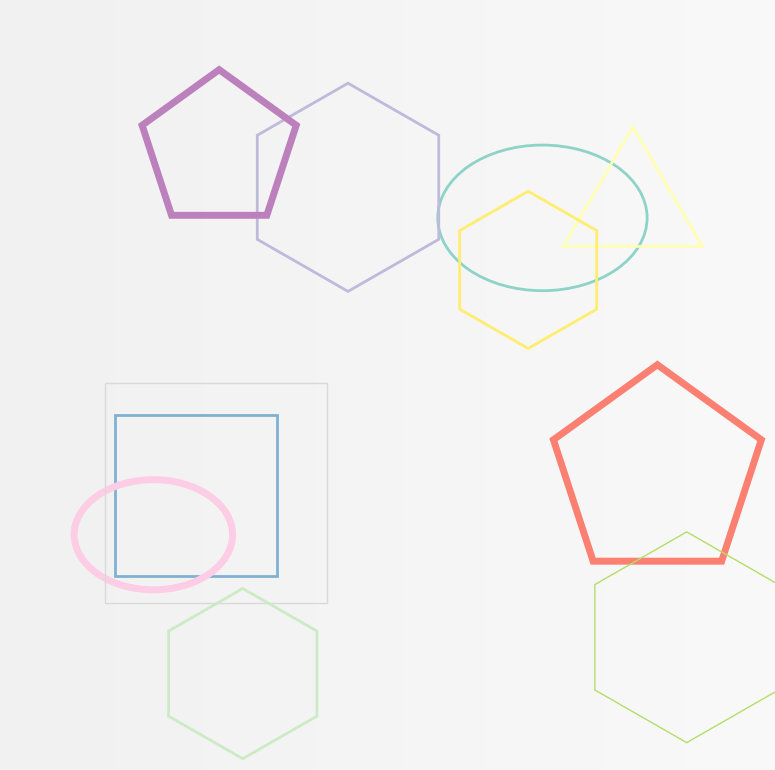[{"shape": "oval", "thickness": 1, "radius": 0.68, "center": [0.7, 0.717]}, {"shape": "triangle", "thickness": 1, "radius": 0.52, "center": [0.816, 0.732]}, {"shape": "hexagon", "thickness": 1, "radius": 0.68, "center": [0.449, 0.757]}, {"shape": "pentagon", "thickness": 2.5, "radius": 0.71, "center": [0.848, 0.385]}, {"shape": "square", "thickness": 1, "radius": 0.52, "center": [0.253, 0.357]}, {"shape": "hexagon", "thickness": 0.5, "radius": 0.68, "center": [0.886, 0.172]}, {"shape": "oval", "thickness": 2.5, "radius": 0.51, "center": [0.198, 0.306]}, {"shape": "square", "thickness": 0.5, "radius": 0.71, "center": [0.278, 0.36]}, {"shape": "pentagon", "thickness": 2.5, "radius": 0.52, "center": [0.283, 0.805]}, {"shape": "hexagon", "thickness": 1, "radius": 0.55, "center": [0.313, 0.125]}, {"shape": "hexagon", "thickness": 1, "radius": 0.51, "center": [0.682, 0.65]}]